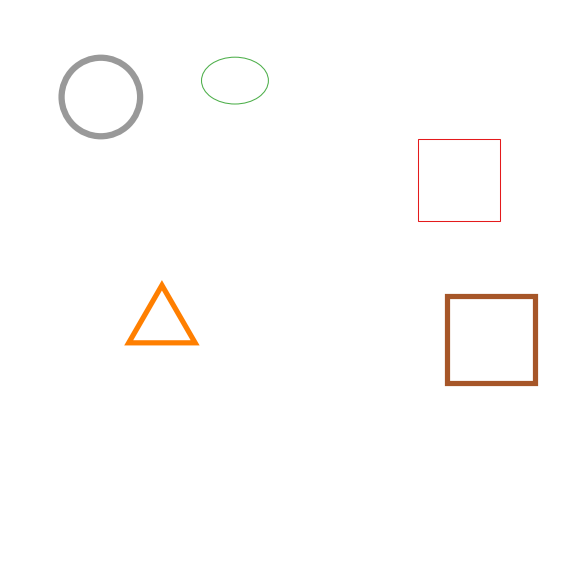[{"shape": "square", "thickness": 0.5, "radius": 0.36, "center": [0.795, 0.687]}, {"shape": "oval", "thickness": 0.5, "radius": 0.29, "center": [0.407, 0.86]}, {"shape": "triangle", "thickness": 2.5, "radius": 0.33, "center": [0.28, 0.439]}, {"shape": "square", "thickness": 2.5, "radius": 0.38, "center": [0.85, 0.412]}, {"shape": "circle", "thickness": 3, "radius": 0.34, "center": [0.175, 0.831]}]